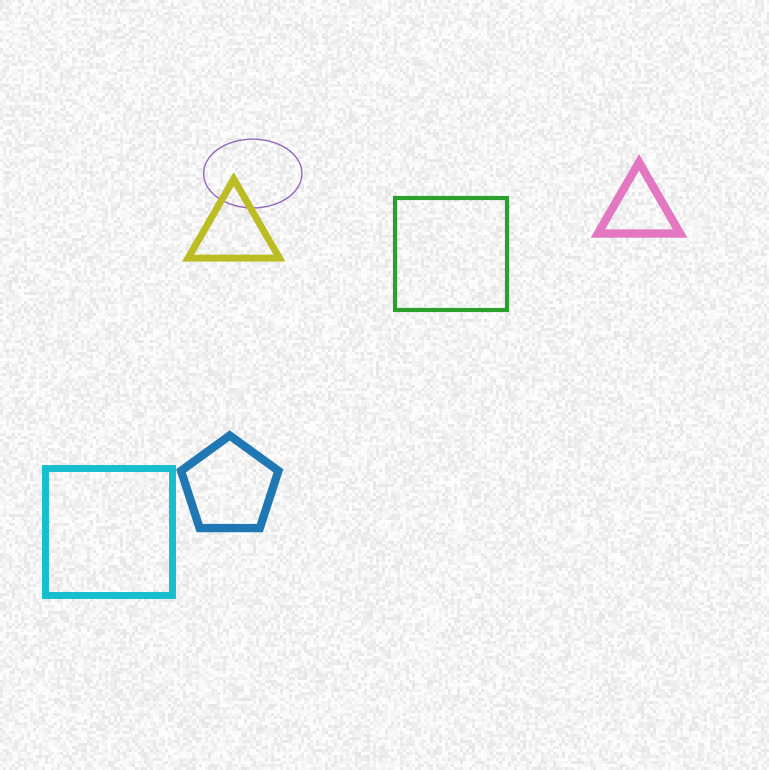[{"shape": "pentagon", "thickness": 3, "radius": 0.33, "center": [0.298, 0.368]}, {"shape": "square", "thickness": 1.5, "radius": 0.36, "center": [0.585, 0.67]}, {"shape": "oval", "thickness": 0.5, "radius": 0.32, "center": [0.328, 0.775]}, {"shape": "triangle", "thickness": 3, "radius": 0.31, "center": [0.83, 0.728]}, {"shape": "triangle", "thickness": 2.5, "radius": 0.34, "center": [0.304, 0.699]}, {"shape": "square", "thickness": 2.5, "radius": 0.41, "center": [0.141, 0.31]}]